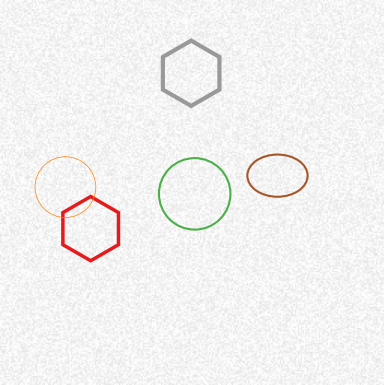[{"shape": "hexagon", "thickness": 2.5, "radius": 0.42, "center": [0.236, 0.406]}, {"shape": "circle", "thickness": 1.5, "radius": 0.46, "center": [0.506, 0.496]}, {"shape": "circle", "thickness": 0.5, "radius": 0.39, "center": [0.17, 0.514]}, {"shape": "oval", "thickness": 1.5, "radius": 0.39, "center": [0.721, 0.544]}, {"shape": "hexagon", "thickness": 3, "radius": 0.42, "center": [0.496, 0.81]}]